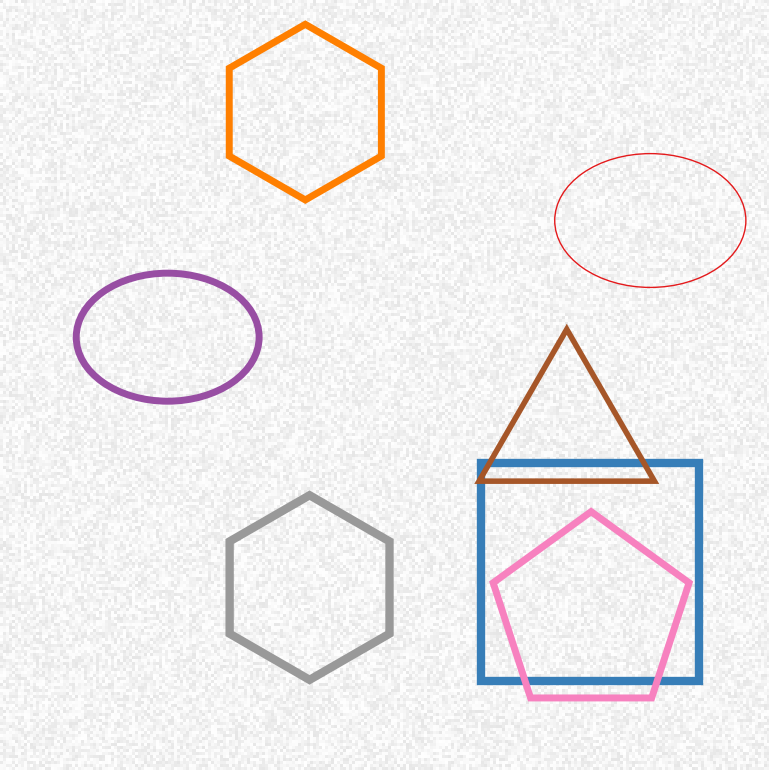[{"shape": "oval", "thickness": 0.5, "radius": 0.62, "center": [0.845, 0.714]}, {"shape": "square", "thickness": 3, "radius": 0.71, "center": [0.766, 0.257]}, {"shape": "oval", "thickness": 2.5, "radius": 0.59, "center": [0.218, 0.562]}, {"shape": "hexagon", "thickness": 2.5, "radius": 0.57, "center": [0.397, 0.854]}, {"shape": "triangle", "thickness": 2, "radius": 0.66, "center": [0.736, 0.441]}, {"shape": "pentagon", "thickness": 2.5, "radius": 0.67, "center": [0.768, 0.202]}, {"shape": "hexagon", "thickness": 3, "radius": 0.6, "center": [0.402, 0.237]}]